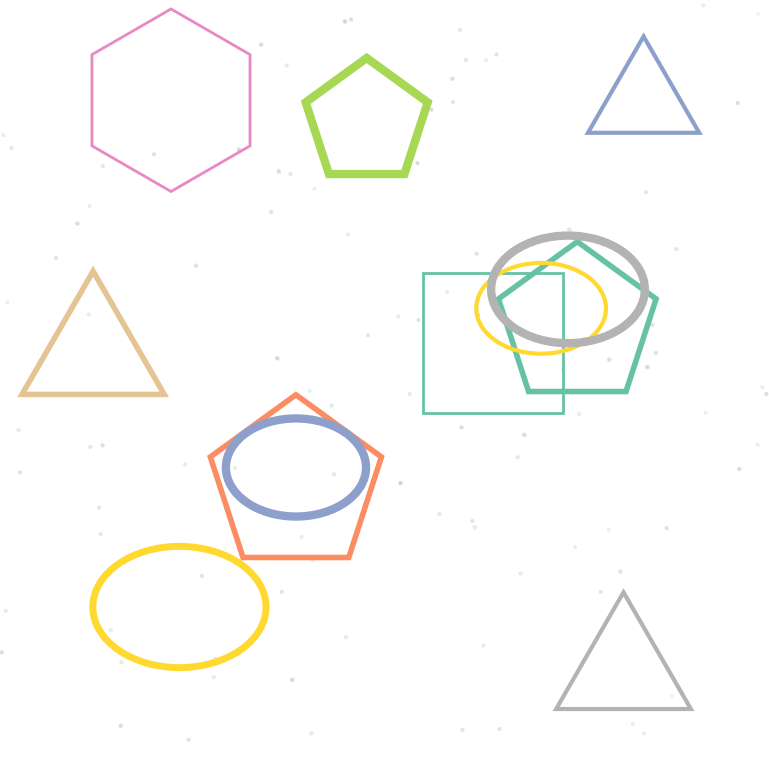[{"shape": "pentagon", "thickness": 2, "radius": 0.54, "center": [0.75, 0.579]}, {"shape": "square", "thickness": 1, "radius": 0.46, "center": [0.64, 0.554]}, {"shape": "pentagon", "thickness": 2, "radius": 0.58, "center": [0.384, 0.37]}, {"shape": "oval", "thickness": 3, "radius": 0.45, "center": [0.384, 0.393]}, {"shape": "triangle", "thickness": 1.5, "radius": 0.42, "center": [0.836, 0.869]}, {"shape": "hexagon", "thickness": 1, "radius": 0.59, "center": [0.222, 0.87]}, {"shape": "pentagon", "thickness": 3, "radius": 0.42, "center": [0.476, 0.841]}, {"shape": "oval", "thickness": 1.5, "radius": 0.42, "center": [0.703, 0.6]}, {"shape": "oval", "thickness": 2.5, "radius": 0.56, "center": [0.233, 0.212]}, {"shape": "triangle", "thickness": 2, "radius": 0.53, "center": [0.121, 0.541]}, {"shape": "oval", "thickness": 3, "radius": 0.5, "center": [0.738, 0.624]}, {"shape": "triangle", "thickness": 1.5, "radius": 0.51, "center": [0.81, 0.13]}]